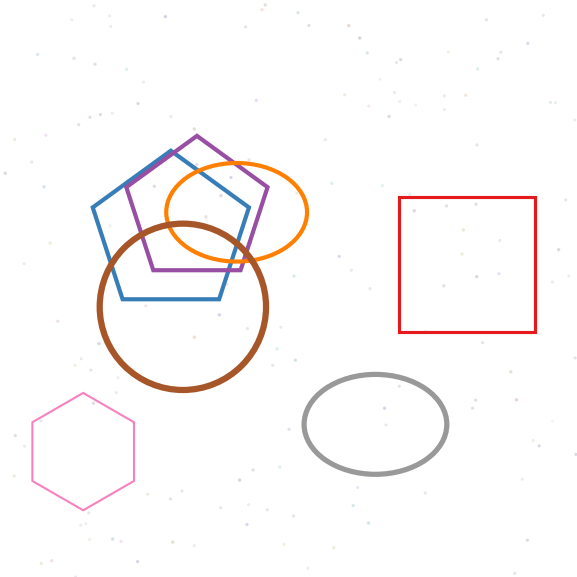[{"shape": "square", "thickness": 1.5, "radius": 0.59, "center": [0.809, 0.541]}, {"shape": "pentagon", "thickness": 2, "radius": 0.71, "center": [0.296, 0.596]}, {"shape": "pentagon", "thickness": 2, "radius": 0.64, "center": [0.341, 0.635]}, {"shape": "oval", "thickness": 2, "radius": 0.61, "center": [0.41, 0.632]}, {"shape": "circle", "thickness": 3, "radius": 0.72, "center": [0.317, 0.468]}, {"shape": "hexagon", "thickness": 1, "radius": 0.51, "center": [0.144, 0.217]}, {"shape": "oval", "thickness": 2.5, "radius": 0.62, "center": [0.65, 0.264]}]